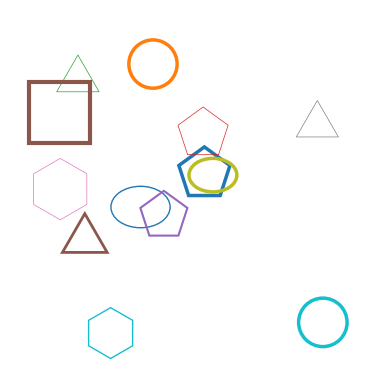[{"shape": "oval", "thickness": 1, "radius": 0.38, "center": [0.365, 0.462]}, {"shape": "pentagon", "thickness": 2.5, "radius": 0.35, "center": [0.531, 0.549]}, {"shape": "circle", "thickness": 2.5, "radius": 0.31, "center": [0.397, 0.834]}, {"shape": "triangle", "thickness": 0.5, "radius": 0.32, "center": [0.202, 0.793]}, {"shape": "pentagon", "thickness": 0.5, "radius": 0.34, "center": [0.527, 0.654]}, {"shape": "pentagon", "thickness": 1.5, "radius": 0.32, "center": [0.426, 0.44]}, {"shape": "triangle", "thickness": 2, "radius": 0.34, "center": [0.22, 0.378]}, {"shape": "square", "thickness": 3, "radius": 0.39, "center": [0.154, 0.708]}, {"shape": "hexagon", "thickness": 0.5, "radius": 0.4, "center": [0.156, 0.509]}, {"shape": "triangle", "thickness": 0.5, "radius": 0.32, "center": [0.824, 0.676]}, {"shape": "oval", "thickness": 2.5, "radius": 0.31, "center": [0.553, 0.545]}, {"shape": "circle", "thickness": 2.5, "radius": 0.31, "center": [0.839, 0.163]}, {"shape": "hexagon", "thickness": 1, "radius": 0.33, "center": [0.287, 0.135]}]